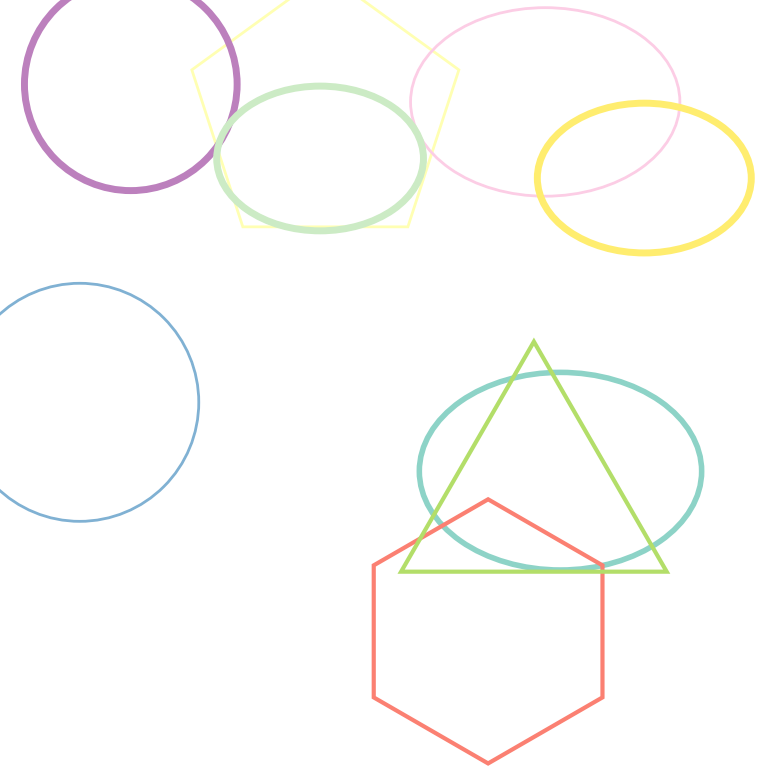[{"shape": "oval", "thickness": 2, "radius": 0.92, "center": [0.728, 0.388]}, {"shape": "pentagon", "thickness": 1, "radius": 0.91, "center": [0.423, 0.853]}, {"shape": "hexagon", "thickness": 1.5, "radius": 0.86, "center": [0.634, 0.18]}, {"shape": "circle", "thickness": 1, "radius": 0.77, "center": [0.104, 0.478]}, {"shape": "triangle", "thickness": 1.5, "radius": 1.0, "center": [0.693, 0.357]}, {"shape": "oval", "thickness": 1, "radius": 0.87, "center": [0.708, 0.868]}, {"shape": "circle", "thickness": 2.5, "radius": 0.69, "center": [0.17, 0.891]}, {"shape": "oval", "thickness": 2.5, "radius": 0.67, "center": [0.416, 0.794]}, {"shape": "oval", "thickness": 2.5, "radius": 0.69, "center": [0.837, 0.769]}]